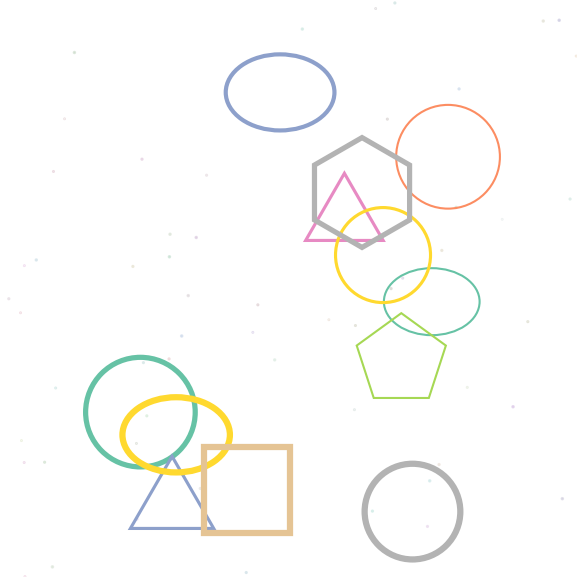[{"shape": "oval", "thickness": 1, "radius": 0.41, "center": [0.748, 0.477]}, {"shape": "circle", "thickness": 2.5, "radius": 0.47, "center": [0.243, 0.286]}, {"shape": "circle", "thickness": 1, "radius": 0.45, "center": [0.776, 0.728]}, {"shape": "triangle", "thickness": 1.5, "radius": 0.42, "center": [0.298, 0.126]}, {"shape": "oval", "thickness": 2, "radius": 0.47, "center": [0.485, 0.839]}, {"shape": "triangle", "thickness": 1.5, "radius": 0.39, "center": [0.596, 0.622]}, {"shape": "pentagon", "thickness": 1, "radius": 0.41, "center": [0.695, 0.376]}, {"shape": "oval", "thickness": 3, "radius": 0.47, "center": [0.305, 0.246]}, {"shape": "circle", "thickness": 1.5, "radius": 0.41, "center": [0.663, 0.557]}, {"shape": "square", "thickness": 3, "radius": 0.37, "center": [0.427, 0.151]}, {"shape": "hexagon", "thickness": 2.5, "radius": 0.48, "center": [0.627, 0.666]}, {"shape": "circle", "thickness": 3, "radius": 0.41, "center": [0.714, 0.113]}]